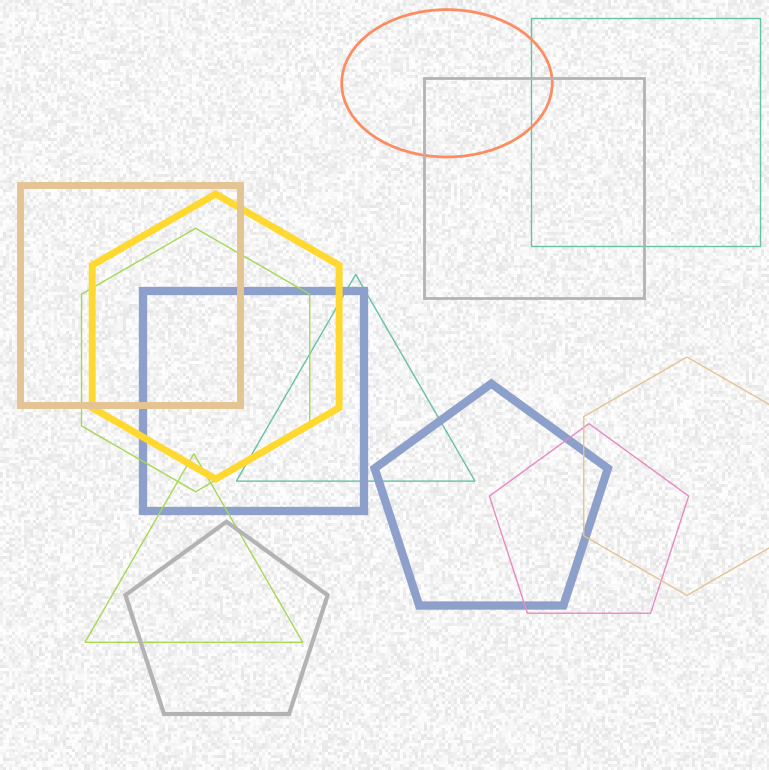[{"shape": "triangle", "thickness": 0.5, "radius": 0.89, "center": [0.462, 0.465]}, {"shape": "square", "thickness": 0.5, "radius": 0.74, "center": [0.838, 0.828]}, {"shape": "oval", "thickness": 1, "radius": 0.68, "center": [0.58, 0.892]}, {"shape": "pentagon", "thickness": 3, "radius": 0.8, "center": [0.638, 0.342]}, {"shape": "square", "thickness": 3, "radius": 0.72, "center": [0.329, 0.479]}, {"shape": "pentagon", "thickness": 0.5, "radius": 0.68, "center": [0.765, 0.314]}, {"shape": "hexagon", "thickness": 0.5, "radius": 0.86, "center": [0.254, 0.532]}, {"shape": "triangle", "thickness": 0.5, "radius": 0.82, "center": [0.252, 0.247]}, {"shape": "hexagon", "thickness": 2.5, "radius": 0.93, "center": [0.28, 0.563]}, {"shape": "square", "thickness": 2.5, "radius": 0.71, "center": [0.169, 0.617]}, {"shape": "hexagon", "thickness": 0.5, "radius": 0.77, "center": [0.892, 0.382]}, {"shape": "square", "thickness": 1, "radius": 0.71, "center": [0.694, 0.756]}, {"shape": "pentagon", "thickness": 1.5, "radius": 0.69, "center": [0.294, 0.184]}]